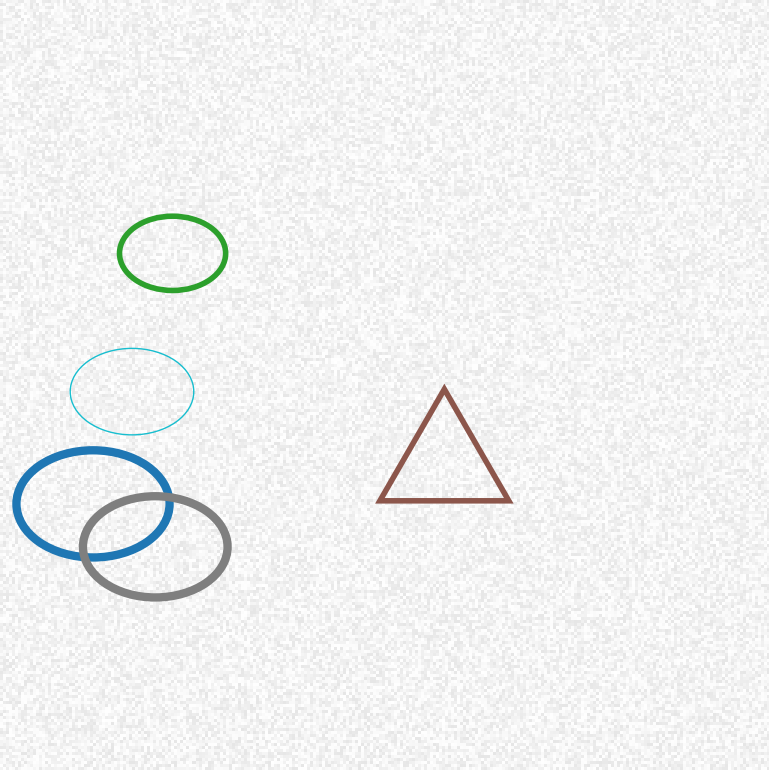[{"shape": "oval", "thickness": 3, "radius": 0.5, "center": [0.121, 0.346]}, {"shape": "oval", "thickness": 2, "radius": 0.34, "center": [0.224, 0.671]}, {"shape": "triangle", "thickness": 2, "radius": 0.48, "center": [0.577, 0.398]}, {"shape": "oval", "thickness": 3, "radius": 0.47, "center": [0.202, 0.29]}, {"shape": "oval", "thickness": 0.5, "radius": 0.4, "center": [0.171, 0.491]}]